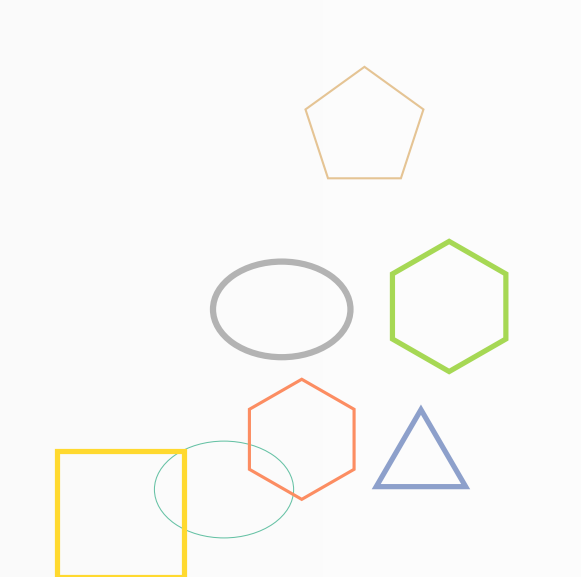[{"shape": "oval", "thickness": 0.5, "radius": 0.6, "center": [0.385, 0.151]}, {"shape": "hexagon", "thickness": 1.5, "radius": 0.52, "center": [0.519, 0.238]}, {"shape": "triangle", "thickness": 2.5, "radius": 0.44, "center": [0.724, 0.201]}, {"shape": "hexagon", "thickness": 2.5, "radius": 0.56, "center": [0.773, 0.468]}, {"shape": "square", "thickness": 2.5, "radius": 0.55, "center": [0.208, 0.109]}, {"shape": "pentagon", "thickness": 1, "radius": 0.53, "center": [0.627, 0.777]}, {"shape": "oval", "thickness": 3, "radius": 0.59, "center": [0.485, 0.463]}]